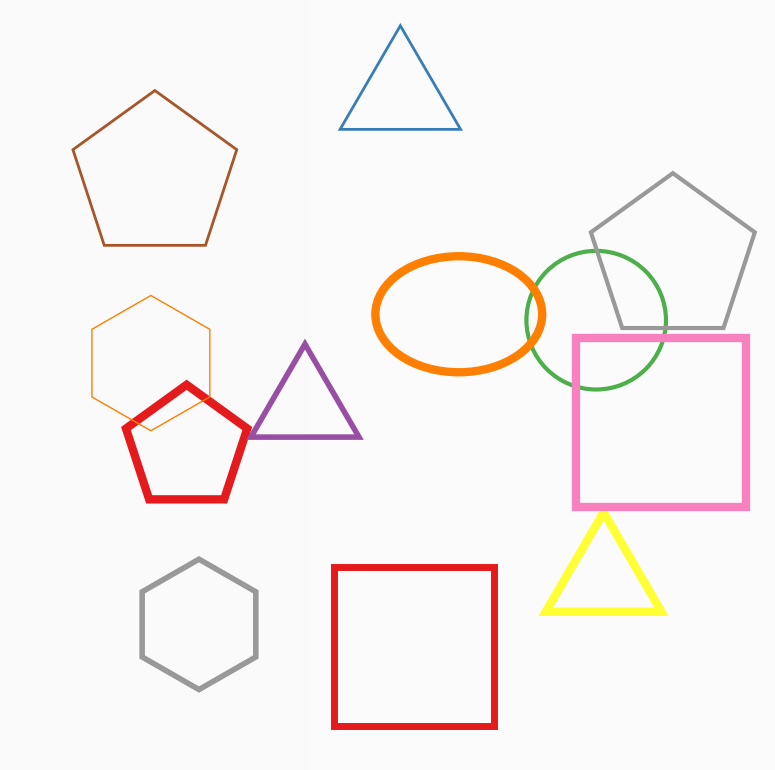[{"shape": "square", "thickness": 2.5, "radius": 0.52, "center": [0.534, 0.161]}, {"shape": "pentagon", "thickness": 3, "radius": 0.41, "center": [0.241, 0.418]}, {"shape": "triangle", "thickness": 1, "radius": 0.45, "center": [0.517, 0.877]}, {"shape": "circle", "thickness": 1.5, "radius": 0.45, "center": [0.769, 0.584]}, {"shape": "triangle", "thickness": 2, "radius": 0.4, "center": [0.394, 0.473]}, {"shape": "hexagon", "thickness": 0.5, "radius": 0.44, "center": [0.195, 0.528]}, {"shape": "oval", "thickness": 3, "radius": 0.54, "center": [0.592, 0.592]}, {"shape": "triangle", "thickness": 3, "radius": 0.43, "center": [0.779, 0.249]}, {"shape": "pentagon", "thickness": 1, "radius": 0.56, "center": [0.2, 0.771]}, {"shape": "square", "thickness": 3, "radius": 0.55, "center": [0.852, 0.451]}, {"shape": "pentagon", "thickness": 1.5, "radius": 0.56, "center": [0.868, 0.664]}, {"shape": "hexagon", "thickness": 2, "radius": 0.42, "center": [0.257, 0.189]}]